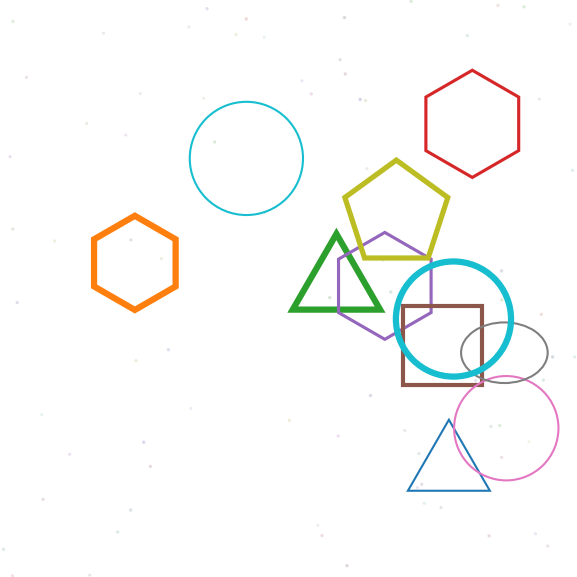[{"shape": "triangle", "thickness": 1, "radius": 0.41, "center": [0.777, 0.19]}, {"shape": "hexagon", "thickness": 3, "radius": 0.41, "center": [0.234, 0.544]}, {"shape": "triangle", "thickness": 3, "radius": 0.44, "center": [0.583, 0.507]}, {"shape": "hexagon", "thickness": 1.5, "radius": 0.46, "center": [0.818, 0.785]}, {"shape": "hexagon", "thickness": 1.5, "radius": 0.46, "center": [0.666, 0.504]}, {"shape": "square", "thickness": 2, "radius": 0.34, "center": [0.767, 0.401]}, {"shape": "circle", "thickness": 1, "radius": 0.45, "center": [0.877, 0.258]}, {"shape": "oval", "thickness": 1, "radius": 0.37, "center": [0.873, 0.388]}, {"shape": "pentagon", "thickness": 2.5, "radius": 0.47, "center": [0.686, 0.628]}, {"shape": "circle", "thickness": 1, "radius": 0.49, "center": [0.427, 0.725]}, {"shape": "circle", "thickness": 3, "radius": 0.5, "center": [0.785, 0.447]}]